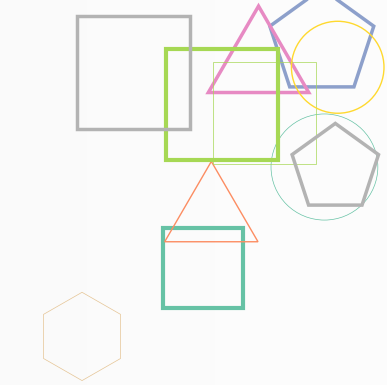[{"shape": "circle", "thickness": 0.5, "radius": 0.69, "center": [0.837, 0.566]}, {"shape": "square", "thickness": 3, "radius": 0.52, "center": [0.524, 0.305]}, {"shape": "triangle", "thickness": 1, "radius": 0.7, "center": [0.545, 0.442]}, {"shape": "pentagon", "thickness": 2.5, "radius": 0.7, "center": [0.83, 0.888]}, {"shape": "triangle", "thickness": 2.5, "radius": 0.75, "center": [0.667, 0.834]}, {"shape": "square", "thickness": 3, "radius": 0.73, "center": [0.573, 0.728]}, {"shape": "square", "thickness": 0.5, "radius": 0.66, "center": [0.682, 0.707]}, {"shape": "circle", "thickness": 1, "radius": 0.6, "center": [0.872, 0.825]}, {"shape": "hexagon", "thickness": 0.5, "radius": 0.57, "center": [0.212, 0.126]}, {"shape": "pentagon", "thickness": 2.5, "radius": 0.59, "center": [0.865, 0.562]}, {"shape": "square", "thickness": 2.5, "radius": 0.73, "center": [0.345, 0.812]}]